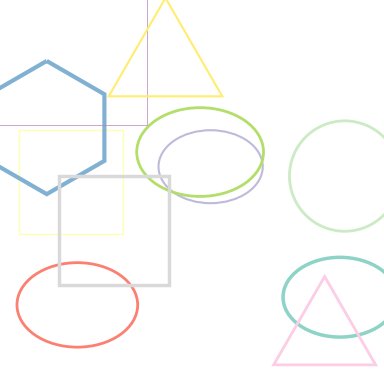[{"shape": "oval", "thickness": 2.5, "radius": 0.74, "center": [0.883, 0.228]}, {"shape": "square", "thickness": 1, "radius": 0.67, "center": [0.185, 0.526]}, {"shape": "oval", "thickness": 1.5, "radius": 0.68, "center": [0.547, 0.567]}, {"shape": "oval", "thickness": 2, "radius": 0.78, "center": [0.201, 0.208]}, {"shape": "hexagon", "thickness": 3, "radius": 0.86, "center": [0.121, 0.669]}, {"shape": "oval", "thickness": 2, "radius": 0.82, "center": [0.52, 0.605]}, {"shape": "triangle", "thickness": 2, "radius": 0.76, "center": [0.843, 0.129]}, {"shape": "square", "thickness": 2.5, "radius": 0.71, "center": [0.296, 0.402]}, {"shape": "square", "thickness": 0.5, "radius": 0.97, "center": [0.187, 0.869]}, {"shape": "circle", "thickness": 2, "radius": 0.72, "center": [0.895, 0.543]}, {"shape": "triangle", "thickness": 1.5, "radius": 0.85, "center": [0.43, 0.835]}]